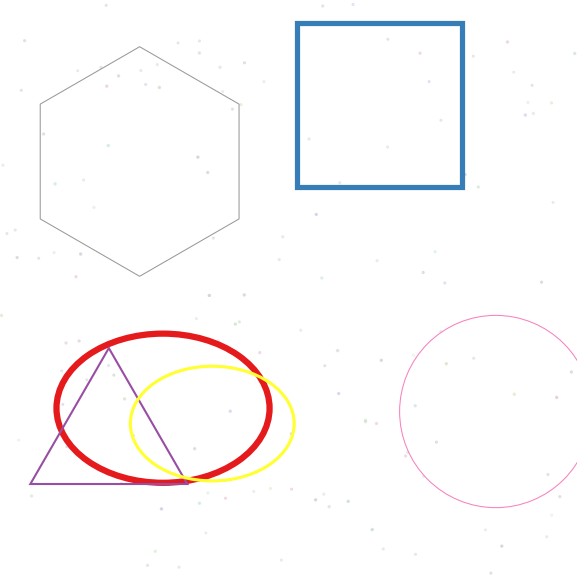[{"shape": "oval", "thickness": 3, "radius": 0.92, "center": [0.282, 0.292]}, {"shape": "square", "thickness": 2.5, "radius": 0.71, "center": [0.658, 0.817]}, {"shape": "triangle", "thickness": 1, "radius": 0.78, "center": [0.188, 0.239]}, {"shape": "oval", "thickness": 1.5, "radius": 0.71, "center": [0.368, 0.266]}, {"shape": "circle", "thickness": 0.5, "radius": 0.83, "center": [0.858, 0.287]}, {"shape": "hexagon", "thickness": 0.5, "radius": 0.99, "center": [0.242, 0.719]}]